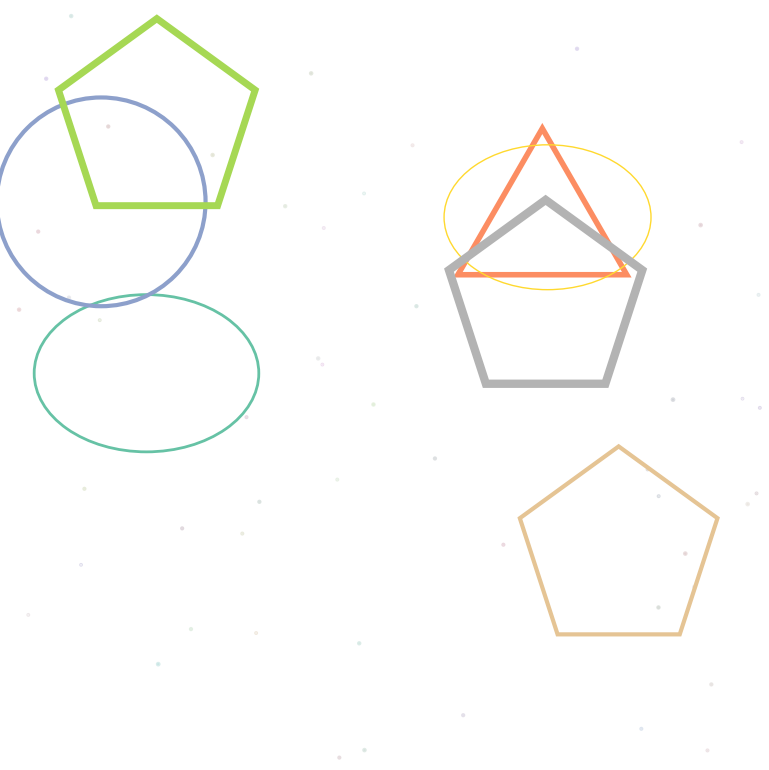[{"shape": "oval", "thickness": 1, "radius": 0.73, "center": [0.19, 0.515]}, {"shape": "triangle", "thickness": 2, "radius": 0.63, "center": [0.704, 0.707]}, {"shape": "circle", "thickness": 1.5, "radius": 0.68, "center": [0.131, 0.738]}, {"shape": "pentagon", "thickness": 2.5, "radius": 0.67, "center": [0.204, 0.842]}, {"shape": "oval", "thickness": 0.5, "radius": 0.67, "center": [0.711, 0.718]}, {"shape": "pentagon", "thickness": 1.5, "radius": 0.67, "center": [0.803, 0.285]}, {"shape": "pentagon", "thickness": 3, "radius": 0.66, "center": [0.709, 0.608]}]